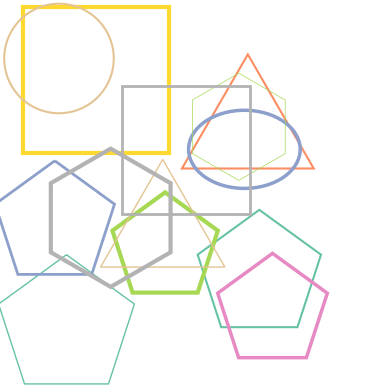[{"shape": "pentagon", "thickness": 1.5, "radius": 0.84, "center": [0.674, 0.286]}, {"shape": "pentagon", "thickness": 1, "radius": 0.93, "center": [0.173, 0.153]}, {"shape": "triangle", "thickness": 1.5, "radius": 0.99, "center": [0.644, 0.661]}, {"shape": "oval", "thickness": 2.5, "radius": 0.72, "center": [0.635, 0.612]}, {"shape": "pentagon", "thickness": 2, "radius": 0.82, "center": [0.142, 0.419]}, {"shape": "pentagon", "thickness": 2.5, "radius": 0.75, "center": [0.708, 0.192]}, {"shape": "hexagon", "thickness": 0.5, "radius": 0.7, "center": [0.62, 0.671]}, {"shape": "pentagon", "thickness": 3, "radius": 0.72, "center": [0.429, 0.356]}, {"shape": "square", "thickness": 3, "radius": 0.95, "center": [0.249, 0.792]}, {"shape": "circle", "thickness": 1.5, "radius": 0.71, "center": [0.153, 0.848]}, {"shape": "triangle", "thickness": 1, "radius": 0.93, "center": [0.423, 0.399]}, {"shape": "hexagon", "thickness": 3, "radius": 0.9, "center": [0.288, 0.434]}, {"shape": "square", "thickness": 2, "radius": 0.83, "center": [0.483, 0.61]}]